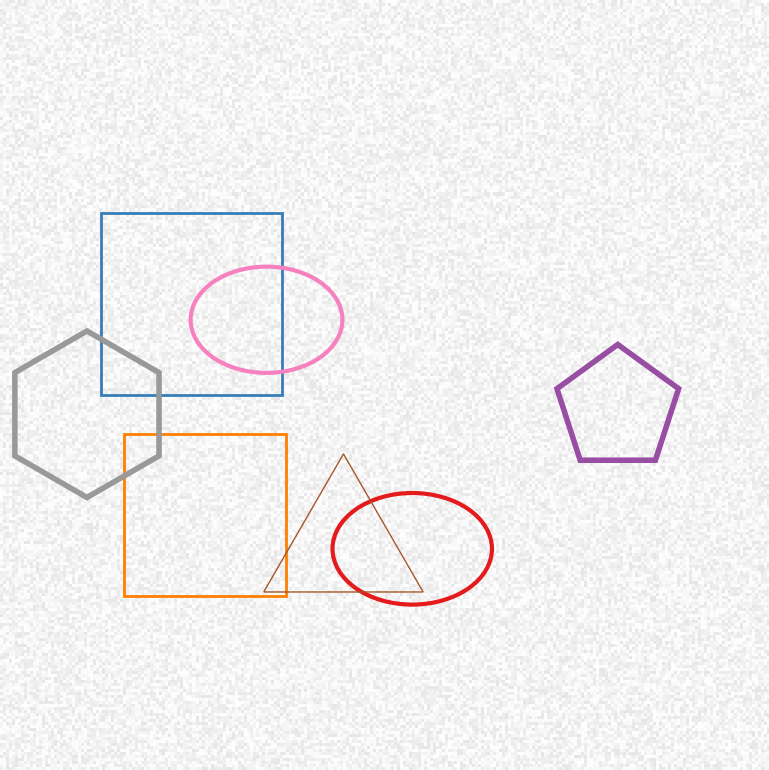[{"shape": "oval", "thickness": 1.5, "radius": 0.52, "center": [0.535, 0.287]}, {"shape": "square", "thickness": 1, "radius": 0.59, "center": [0.249, 0.605]}, {"shape": "pentagon", "thickness": 2, "radius": 0.42, "center": [0.802, 0.47]}, {"shape": "square", "thickness": 1, "radius": 0.53, "center": [0.266, 0.331]}, {"shape": "triangle", "thickness": 0.5, "radius": 0.6, "center": [0.446, 0.291]}, {"shape": "oval", "thickness": 1.5, "radius": 0.49, "center": [0.346, 0.585]}, {"shape": "hexagon", "thickness": 2, "radius": 0.54, "center": [0.113, 0.462]}]